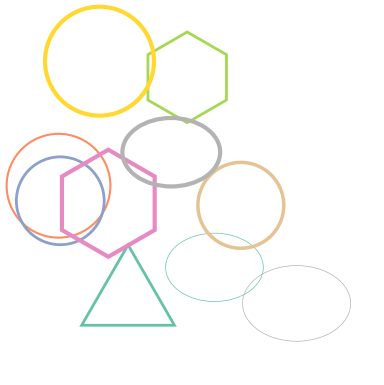[{"shape": "oval", "thickness": 0.5, "radius": 0.63, "center": [0.557, 0.306]}, {"shape": "triangle", "thickness": 2, "radius": 0.7, "center": [0.333, 0.225]}, {"shape": "circle", "thickness": 1.5, "radius": 0.67, "center": [0.152, 0.518]}, {"shape": "circle", "thickness": 2, "radius": 0.57, "center": [0.157, 0.478]}, {"shape": "hexagon", "thickness": 3, "radius": 0.7, "center": [0.281, 0.472]}, {"shape": "hexagon", "thickness": 2, "radius": 0.59, "center": [0.486, 0.799]}, {"shape": "circle", "thickness": 3, "radius": 0.71, "center": [0.258, 0.841]}, {"shape": "circle", "thickness": 2.5, "radius": 0.56, "center": [0.626, 0.467]}, {"shape": "oval", "thickness": 3, "radius": 0.63, "center": [0.445, 0.605]}, {"shape": "oval", "thickness": 0.5, "radius": 0.7, "center": [0.77, 0.212]}]